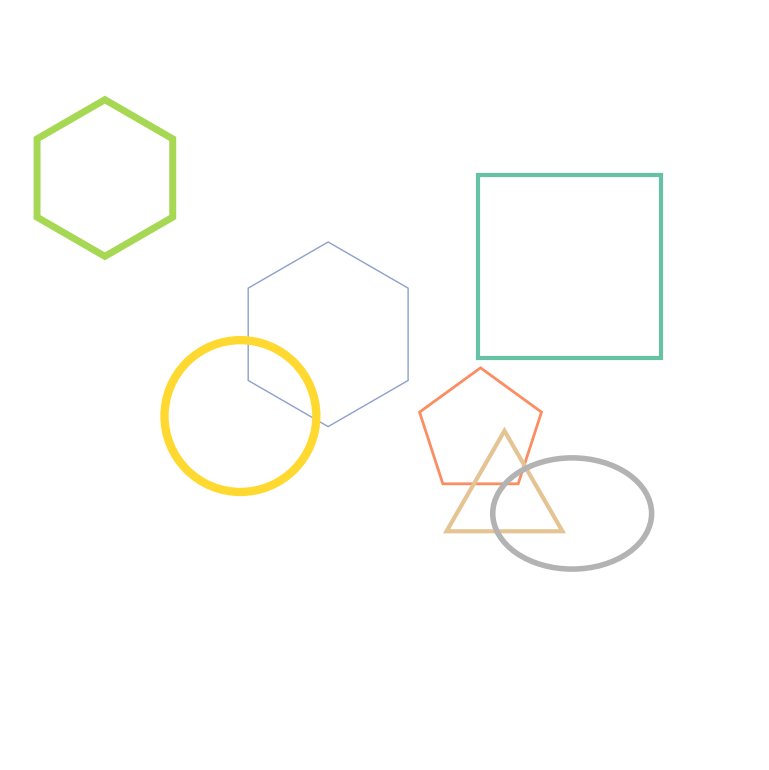[{"shape": "square", "thickness": 1.5, "radius": 0.59, "center": [0.739, 0.654]}, {"shape": "pentagon", "thickness": 1, "radius": 0.42, "center": [0.624, 0.439]}, {"shape": "hexagon", "thickness": 0.5, "radius": 0.6, "center": [0.426, 0.566]}, {"shape": "hexagon", "thickness": 2.5, "radius": 0.51, "center": [0.136, 0.769]}, {"shape": "circle", "thickness": 3, "radius": 0.49, "center": [0.312, 0.46]}, {"shape": "triangle", "thickness": 1.5, "radius": 0.43, "center": [0.655, 0.353]}, {"shape": "oval", "thickness": 2, "radius": 0.52, "center": [0.743, 0.333]}]